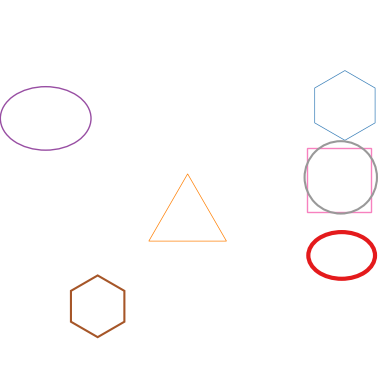[{"shape": "oval", "thickness": 3, "radius": 0.43, "center": [0.887, 0.337]}, {"shape": "hexagon", "thickness": 0.5, "radius": 0.45, "center": [0.896, 0.726]}, {"shape": "oval", "thickness": 1, "radius": 0.59, "center": [0.119, 0.692]}, {"shape": "triangle", "thickness": 0.5, "radius": 0.58, "center": [0.487, 0.432]}, {"shape": "hexagon", "thickness": 1.5, "radius": 0.4, "center": [0.254, 0.204]}, {"shape": "square", "thickness": 1, "radius": 0.42, "center": [0.882, 0.532]}, {"shape": "circle", "thickness": 1.5, "radius": 0.47, "center": [0.885, 0.539]}]